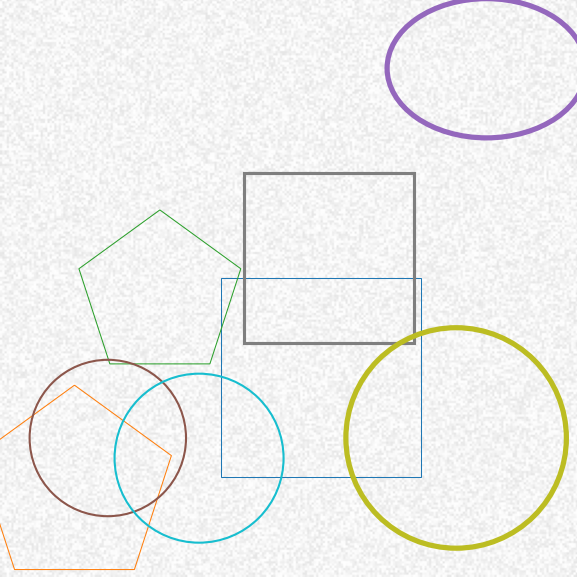[{"shape": "square", "thickness": 0.5, "radius": 0.87, "center": [0.556, 0.345]}, {"shape": "pentagon", "thickness": 0.5, "radius": 0.88, "center": [0.129, 0.156]}, {"shape": "pentagon", "thickness": 0.5, "radius": 0.74, "center": [0.277, 0.488]}, {"shape": "oval", "thickness": 2.5, "radius": 0.86, "center": [0.843, 0.881]}, {"shape": "circle", "thickness": 1, "radius": 0.68, "center": [0.187, 0.241]}, {"shape": "square", "thickness": 1.5, "radius": 0.74, "center": [0.57, 0.553]}, {"shape": "circle", "thickness": 2.5, "radius": 0.95, "center": [0.79, 0.241]}, {"shape": "circle", "thickness": 1, "radius": 0.73, "center": [0.345, 0.206]}]